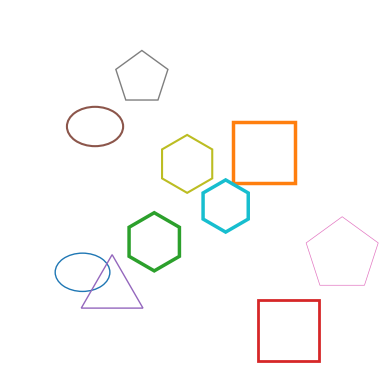[{"shape": "oval", "thickness": 1, "radius": 0.36, "center": [0.214, 0.293]}, {"shape": "square", "thickness": 2.5, "radius": 0.4, "center": [0.685, 0.604]}, {"shape": "hexagon", "thickness": 2.5, "radius": 0.38, "center": [0.401, 0.372]}, {"shape": "square", "thickness": 2, "radius": 0.39, "center": [0.75, 0.141]}, {"shape": "triangle", "thickness": 1, "radius": 0.46, "center": [0.291, 0.246]}, {"shape": "oval", "thickness": 1.5, "radius": 0.37, "center": [0.247, 0.671]}, {"shape": "pentagon", "thickness": 0.5, "radius": 0.49, "center": [0.889, 0.339]}, {"shape": "pentagon", "thickness": 1, "radius": 0.36, "center": [0.369, 0.798]}, {"shape": "hexagon", "thickness": 1.5, "radius": 0.38, "center": [0.486, 0.574]}, {"shape": "hexagon", "thickness": 2.5, "radius": 0.34, "center": [0.586, 0.465]}]